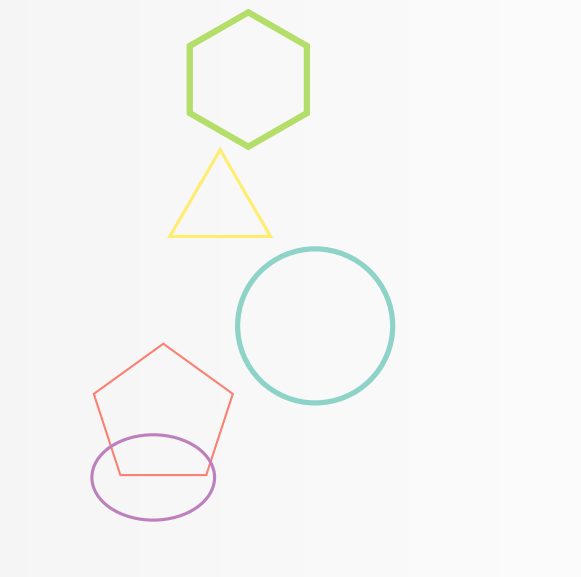[{"shape": "circle", "thickness": 2.5, "radius": 0.67, "center": [0.542, 0.435]}, {"shape": "pentagon", "thickness": 1, "radius": 0.63, "center": [0.281, 0.278]}, {"shape": "hexagon", "thickness": 3, "radius": 0.58, "center": [0.427, 0.861]}, {"shape": "oval", "thickness": 1.5, "radius": 0.53, "center": [0.264, 0.172]}, {"shape": "triangle", "thickness": 1.5, "radius": 0.5, "center": [0.379, 0.64]}]